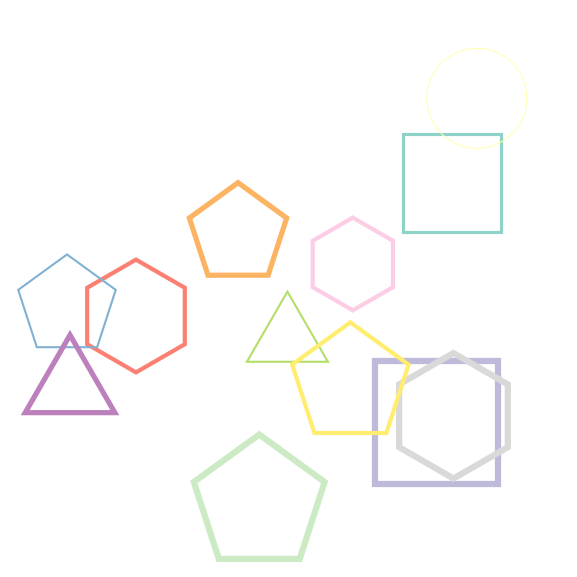[{"shape": "square", "thickness": 1.5, "radius": 0.43, "center": [0.783, 0.682]}, {"shape": "circle", "thickness": 0.5, "radius": 0.43, "center": [0.826, 0.829]}, {"shape": "square", "thickness": 3, "radius": 0.54, "center": [0.756, 0.268]}, {"shape": "hexagon", "thickness": 2, "radius": 0.49, "center": [0.235, 0.452]}, {"shape": "pentagon", "thickness": 1, "radius": 0.44, "center": [0.116, 0.47]}, {"shape": "pentagon", "thickness": 2.5, "radius": 0.44, "center": [0.412, 0.594]}, {"shape": "triangle", "thickness": 1, "radius": 0.4, "center": [0.498, 0.413]}, {"shape": "hexagon", "thickness": 2, "radius": 0.4, "center": [0.611, 0.542]}, {"shape": "hexagon", "thickness": 3, "radius": 0.54, "center": [0.785, 0.279]}, {"shape": "triangle", "thickness": 2.5, "radius": 0.45, "center": [0.121, 0.329]}, {"shape": "pentagon", "thickness": 3, "radius": 0.6, "center": [0.449, 0.128]}, {"shape": "pentagon", "thickness": 2, "radius": 0.53, "center": [0.607, 0.335]}]